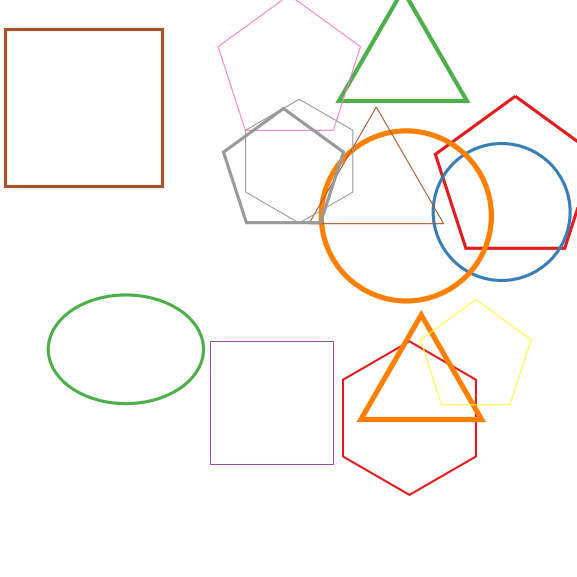[{"shape": "hexagon", "thickness": 1, "radius": 0.66, "center": [0.709, 0.275]}, {"shape": "pentagon", "thickness": 1.5, "radius": 0.73, "center": [0.892, 0.687]}, {"shape": "circle", "thickness": 1.5, "radius": 0.59, "center": [0.869, 0.632]}, {"shape": "triangle", "thickness": 2, "radius": 0.64, "center": [0.698, 0.888]}, {"shape": "oval", "thickness": 1.5, "radius": 0.67, "center": [0.218, 0.394]}, {"shape": "square", "thickness": 0.5, "radius": 0.53, "center": [0.471, 0.302]}, {"shape": "triangle", "thickness": 2.5, "radius": 0.6, "center": [0.729, 0.333]}, {"shape": "circle", "thickness": 2.5, "radius": 0.74, "center": [0.704, 0.625]}, {"shape": "pentagon", "thickness": 0.5, "radius": 0.5, "center": [0.824, 0.38]}, {"shape": "square", "thickness": 1.5, "radius": 0.68, "center": [0.145, 0.814]}, {"shape": "triangle", "thickness": 0.5, "radius": 0.67, "center": [0.652, 0.679]}, {"shape": "pentagon", "thickness": 0.5, "radius": 0.65, "center": [0.501, 0.878]}, {"shape": "hexagon", "thickness": 0.5, "radius": 0.54, "center": [0.518, 0.72]}, {"shape": "pentagon", "thickness": 1.5, "radius": 0.55, "center": [0.491, 0.702]}]